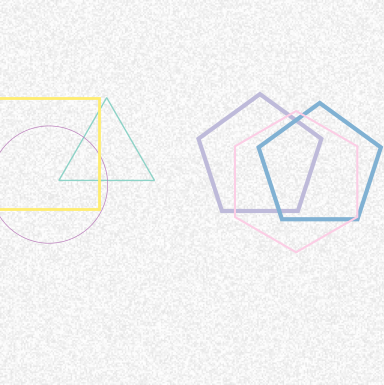[{"shape": "triangle", "thickness": 1, "radius": 0.72, "center": [0.277, 0.603]}, {"shape": "pentagon", "thickness": 3, "radius": 0.84, "center": [0.675, 0.588]}, {"shape": "pentagon", "thickness": 3, "radius": 0.83, "center": [0.83, 0.566]}, {"shape": "hexagon", "thickness": 1.5, "radius": 0.92, "center": [0.769, 0.528]}, {"shape": "circle", "thickness": 0.5, "radius": 0.76, "center": [0.127, 0.521]}, {"shape": "square", "thickness": 2, "radius": 0.72, "center": [0.113, 0.601]}]